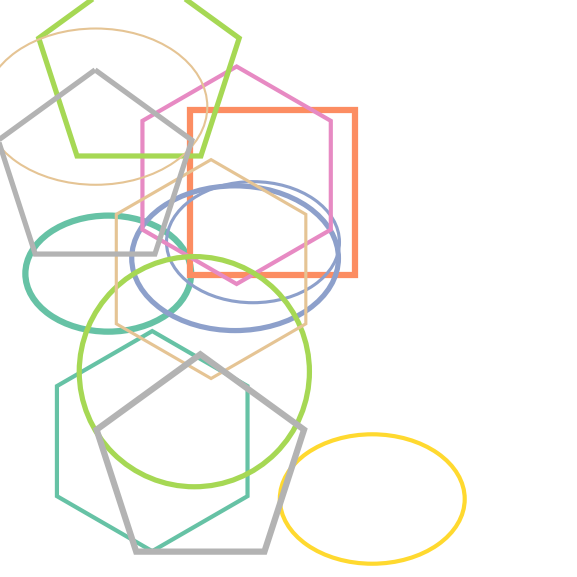[{"shape": "oval", "thickness": 3, "radius": 0.72, "center": [0.187, 0.525]}, {"shape": "hexagon", "thickness": 2, "radius": 0.95, "center": [0.264, 0.235]}, {"shape": "square", "thickness": 3, "radius": 0.71, "center": [0.473, 0.665]}, {"shape": "oval", "thickness": 1.5, "radius": 0.75, "center": [0.438, 0.58]}, {"shape": "oval", "thickness": 2.5, "radius": 0.89, "center": [0.407, 0.552]}, {"shape": "hexagon", "thickness": 2, "radius": 0.94, "center": [0.41, 0.696]}, {"shape": "circle", "thickness": 2.5, "radius": 1.0, "center": [0.337, 0.356]}, {"shape": "pentagon", "thickness": 2.5, "radius": 0.91, "center": [0.241, 0.877]}, {"shape": "oval", "thickness": 2, "radius": 0.8, "center": [0.645, 0.135]}, {"shape": "oval", "thickness": 1, "radius": 0.97, "center": [0.166, 0.814]}, {"shape": "hexagon", "thickness": 1.5, "radius": 0.95, "center": [0.365, 0.533]}, {"shape": "pentagon", "thickness": 2.5, "radius": 0.88, "center": [0.165, 0.702]}, {"shape": "pentagon", "thickness": 3, "radius": 0.94, "center": [0.347, 0.197]}]